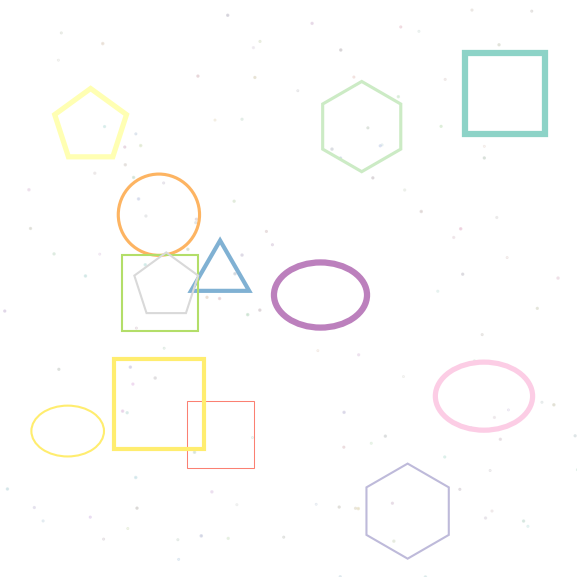[{"shape": "square", "thickness": 3, "radius": 0.35, "center": [0.874, 0.837]}, {"shape": "pentagon", "thickness": 2.5, "radius": 0.33, "center": [0.157, 0.78]}, {"shape": "hexagon", "thickness": 1, "radius": 0.41, "center": [0.706, 0.114]}, {"shape": "square", "thickness": 0.5, "radius": 0.29, "center": [0.382, 0.246]}, {"shape": "triangle", "thickness": 2, "radius": 0.29, "center": [0.381, 0.525]}, {"shape": "circle", "thickness": 1.5, "radius": 0.35, "center": [0.275, 0.627]}, {"shape": "square", "thickness": 1, "radius": 0.33, "center": [0.277, 0.492]}, {"shape": "oval", "thickness": 2.5, "radius": 0.42, "center": [0.838, 0.313]}, {"shape": "pentagon", "thickness": 1, "radius": 0.29, "center": [0.288, 0.504]}, {"shape": "oval", "thickness": 3, "radius": 0.4, "center": [0.555, 0.488]}, {"shape": "hexagon", "thickness": 1.5, "radius": 0.39, "center": [0.626, 0.78]}, {"shape": "oval", "thickness": 1, "radius": 0.31, "center": [0.117, 0.253]}, {"shape": "square", "thickness": 2, "radius": 0.39, "center": [0.275, 0.3]}]